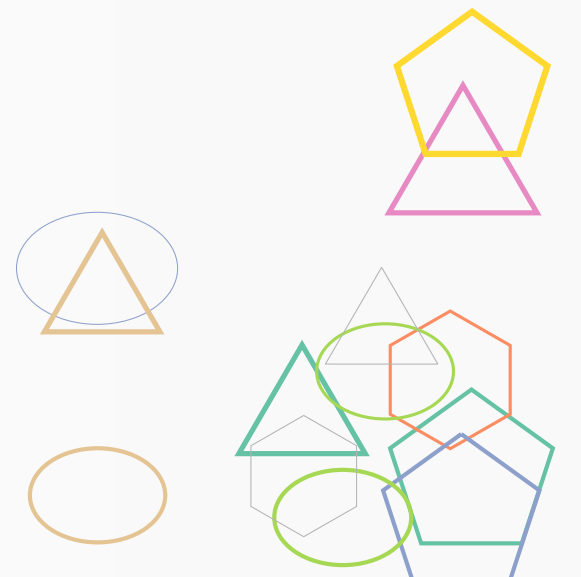[{"shape": "triangle", "thickness": 2.5, "radius": 0.63, "center": [0.52, 0.276]}, {"shape": "pentagon", "thickness": 2, "radius": 0.74, "center": [0.811, 0.177]}, {"shape": "hexagon", "thickness": 1.5, "radius": 0.6, "center": [0.775, 0.341]}, {"shape": "oval", "thickness": 0.5, "radius": 0.69, "center": [0.167, 0.535]}, {"shape": "pentagon", "thickness": 2, "radius": 0.71, "center": [0.794, 0.106]}, {"shape": "triangle", "thickness": 2.5, "radius": 0.74, "center": [0.796, 0.704]}, {"shape": "oval", "thickness": 1.5, "radius": 0.59, "center": [0.662, 0.356]}, {"shape": "oval", "thickness": 2, "radius": 0.59, "center": [0.59, 0.103]}, {"shape": "pentagon", "thickness": 3, "radius": 0.68, "center": [0.812, 0.843]}, {"shape": "oval", "thickness": 2, "radius": 0.58, "center": [0.168, 0.141]}, {"shape": "triangle", "thickness": 2.5, "radius": 0.57, "center": [0.176, 0.482]}, {"shape": "triangle", "thickness": 0.5, "radius": 0.56, "center": [0.657, 0.425]}, {"shape": "hexagon", "thickness": 0.5, "radius": 0.52, "center": [0.523, 0.175]}]